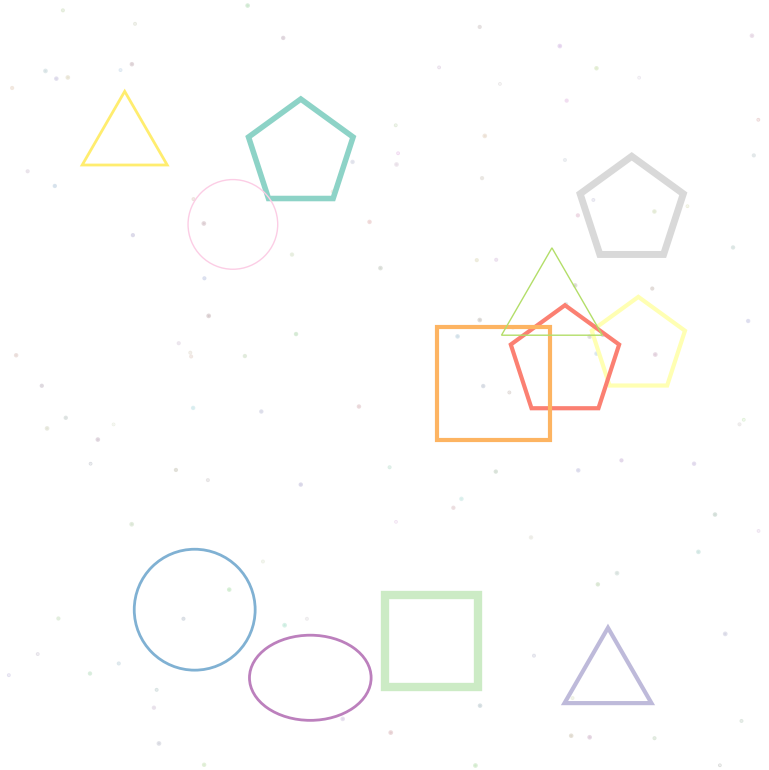[{"shape": "pentagon", "thickness": 2, "radius": 0.36, "center": [0.391, 0.8]}, {"shape": "pentagon", "thickness": 1.5, "radius": 0.32, "center": [0.829, 0.551]}, {"shape": "triangle", "thickness": 1.5, "radius": 0.33, "center": [0.79, 0.119]}, {"shape": "pentagon", "thickness": 1.5, "radius": 0.37, "center": [0.734, 0.53]}, {"shape": "circle", "thickness": 1, "radius": 0.39, "center": [0.253, 0.208]}, {"shape": "square", "thickness": 1.5, "radius": 0.37, "center": [0.641, 0.502]}, {"shape": "triangle", "thickness": 0.5, "radius": 0.38, "center": [0.717, 0.602]}, {"shape": "circle", "thickness": 0.5, "radius": 0.29, "center": [0.302, 0.709]}, {"shape": "pentagon", "thickness": 2.5, "radius": 0.35, "center": [0.82, 0.727]}, {"shape": "oval", "thickness": 1, "radius": 0.39, "center": [0.403, 0.12]}, {"shape": "square", "thickness": 3, "radius": 0.3, "center": [0.56, 0.168]}, {"shape": "triangle", "thickness": 1, "radius": 0.32, "center": [0.162, 0.818]}]